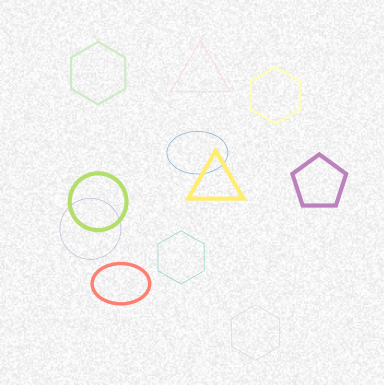[{"shape": "hexagon", "thickness": 0.5, "radius": 0.35, "center": [0.47, 0.331]}, {"shape": "hexagon", "thickness": 1.5, "radius": 0.37, "center": [0.715, 0.752]}, {"shape": "circle", "thickness": 0.5, "radius": 0.4, "center": [0.235, 0.406]}, {"shape": "oval", "thickness": 2.5, "radius": 0.37, "center": [0.314, 0.263]}, {"shape": "oval", "thickness": 0.5, "radius": 0.4, "center": [0.513, 0.603]}, {"shape": "circle", "thickness": 3, "radius": 0.37, "center": [0.255, 0.476]}, {"shape": "triangle", "thickness": 0.5, "radius": 0.44, "center": [0.521, 0.806]}, {"shape": "hexagon", "thickness": 0.5, "radius": 0.36, "center": [0.664, 0.136]}, {"shape": "pentagon", "thickness": 3, "radius": 0.37, "center": [0.829, 0.526]}, {"shape": "hexagon", "thickness": 1.5, "radius": 0.41, "center": [0.255, 0.81]}, {"shape": "triangle", "thickness": 3, "radius": 0.41, "center": [0.56, 0.525]}]